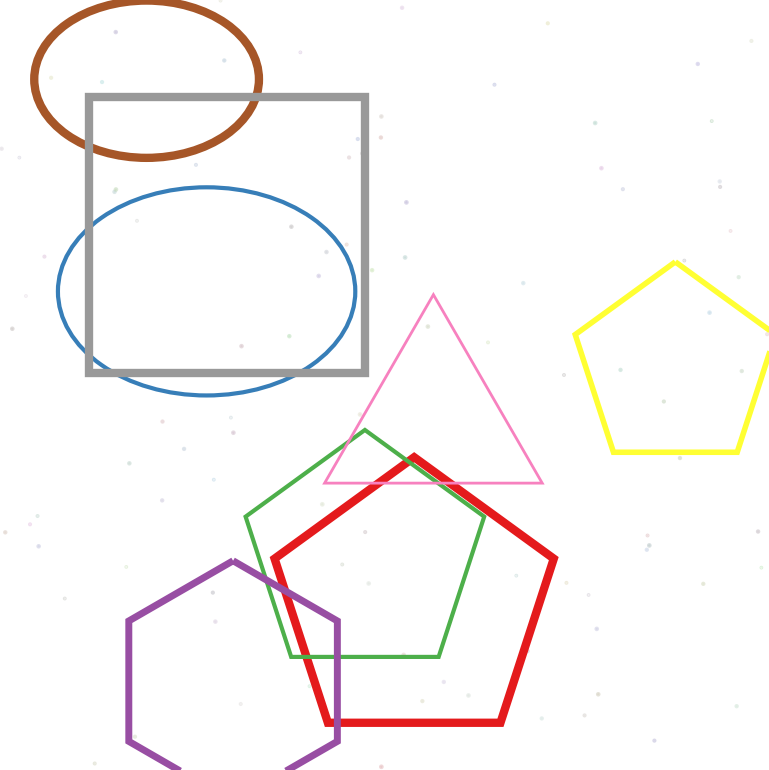[{"shape": "pentagon", "thickness": 3, "radius": 0.95, "center": [0.538, 0.216]}, {"shape": "oval", "thickness": 1.5, "radius": 0.97, "center": [0.268, 0.622]}, {"shape": "pentagon", "thickness": 1.5, "radius": 0.81, "center": [0.474, 0.279]}, {"shape": "hexagon", "thickness": 2.5, "radius": 0.78, "center": [0.303, 0.115]}, {"shape": "pentagon", "thickness": 2, "radius": 0.68, "center": [0.877, 0.523]}, {"shape": "oval", "thickness": 3, "radius": 0.73, "center": [0.19, 0.897]}, {"shape": "triangle", "thickness": 1, "radius": 0.82, "center": [0.563, 0.454]}, {"shape": "square", "thickness": 3, "radius": 0.9, "center": [0.294, 0.695]}]